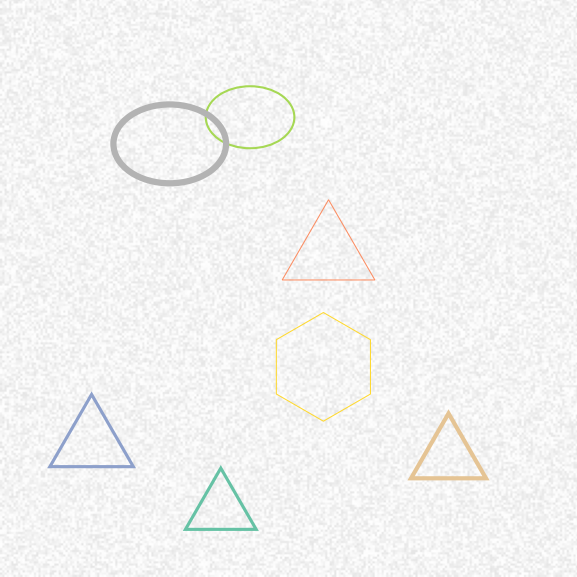[{"shape": "triangle", "thickness": 1.5, "radius": 0.35, "center": [0.382, 0.118]}, {"shape": "triangle", "thickness": 0.5, "radius": 0.46, "center": [0.569, 0.561]}, {"shape": "triangle", "thickness": 1.5, "radius": 0.42, "center": [0.159, 0.233]}, {"shape": "oval", "thickness": 1, "radius": 0.38, "center": [0.433, 0.796]}, {"shape": "hexagon", "thickness": 0.5, "radius": 0.47, "center": [0.56, 0.364]}, {"shape": "triangle", "thickness": 2, "radius": 0.37, "center": [0.777, 0.208]}, {"shape": "oval", "thickness": 3, "radius": 0.49, "center": [0.294, 0.75]}]